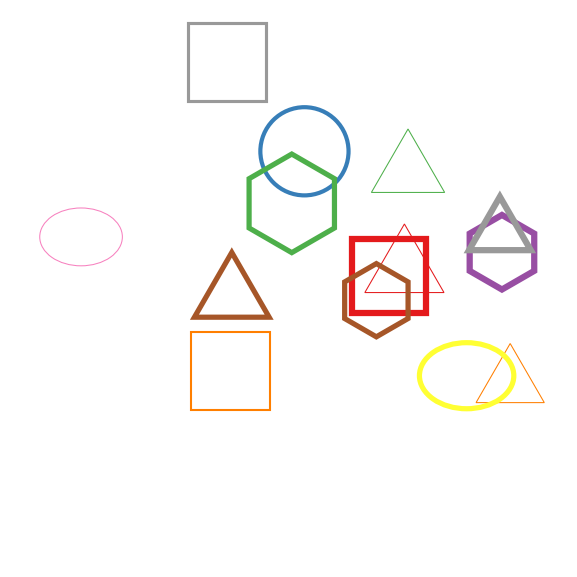[{"shape": "square", "thickness": 3, "radius": 0.32, "center": [0.674, 0.521]}, {"shape": "triangle", "thickness": 0.5, "radius": 0.4, "center": [0.7, 0.532]}, {"shape": "circle", "thickness": 2, "radius": 0.38, "center": [0.527, 0.737]}, {"shape": "triangle", "thickness": 0.5, "radius": 0.37, "center": [0.707, 0.703]}, {"shape": "hexagon", "thickness": 2.5, "radius": 0.43, "center": [0.505, 0.647]}, {"shape": "hexagon", "thickness": 3, "radius": 0.32, "center": [0.869, 0.562]}, {"shape": "triangle", "thickness": 0.5, "radius": 0.34, "center": [0.883, 0.336]}, {"shape": "square", "thickness": 1, "radius": 0.34, "center": [0.399, 0.357]}, {"shape": "oval", "thickness": 2.5, "radius": 0.41, "center": [0.808, 0.349]}, {"shape": "hexagon", "thickness": 2.5, "radius": 0.32, "center": [0.652, 0.479]}, {"shape": "triangle", "thickness": 2.5, "radius": 0.37, "center": [0.401, 0.487]}, {"shape": "oval", "thickness": 0.5, "radius": 0.36, "center": [0.14, 0.589]}, {"shape": "triangle", "thickness": 3, "radius": 0.31, "center": [0.866, 0.597]}, {"shape": "square", "thickness": 1.5, "radius": 0.34, "center": [0.393, 0.891]}]